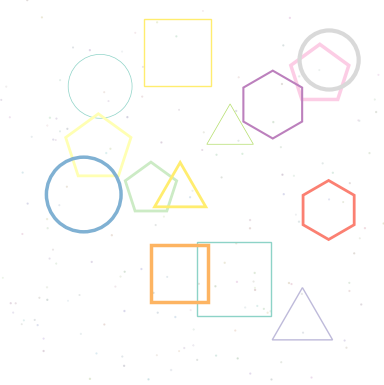[{"shape": "square", "thickness": 1, "radius": 0.48, "center": [0.607, 0.275]}, {"shape": "circle", "thickness": 0.5, "radius": 0.41, "center": [0.26, 0.776]}, {"shape": "pentagon", "thickness": 2, "radius": 0.45, "center": [0.255, 0.615]}, {"shape": "triangle", "thickness": 1, "radius": 0.45, "center": [0.786, 0.162]}, {"shape": "hexagon", "thickness": 2, "radius": 0.38, "center": [0.854, 0.455]}, {"shape": "circle", "thickness": 2.5, "radius": 0.48, "center": [0.217, 0.495]}, {"shape": "square", "thickness": 2.5, "radius": 0.37, "center": [0.467, 0.29]}, {"shape": "triangle", "thickness": 0.5, "radius": 0.35, "center": [0.598, 0.66]}, {"shape": "pentagon", "thickness": 2.5, "radius": 0.4, "center": [0.831, 0.806]}, {"shape": "circle", "thickness": 3, "radius": 0.38, "center": [0.855, 0.844]}, {"shape": "hexagon", "thickness": 1.5, "radius": 0.44, "center": [0.708, 0.728]}, {"shape": "pentagon", "thickness": 2, "radius": 0.35, "center": [0.392, 0.509]}, {"shape": "square", "thickness": 1, "radius": 0.43, "center": [0.461, 0.863]}, {"shape": "triangle", "thickness": 2, "radius": 0.38, "center": [0.468, 0.501]}]